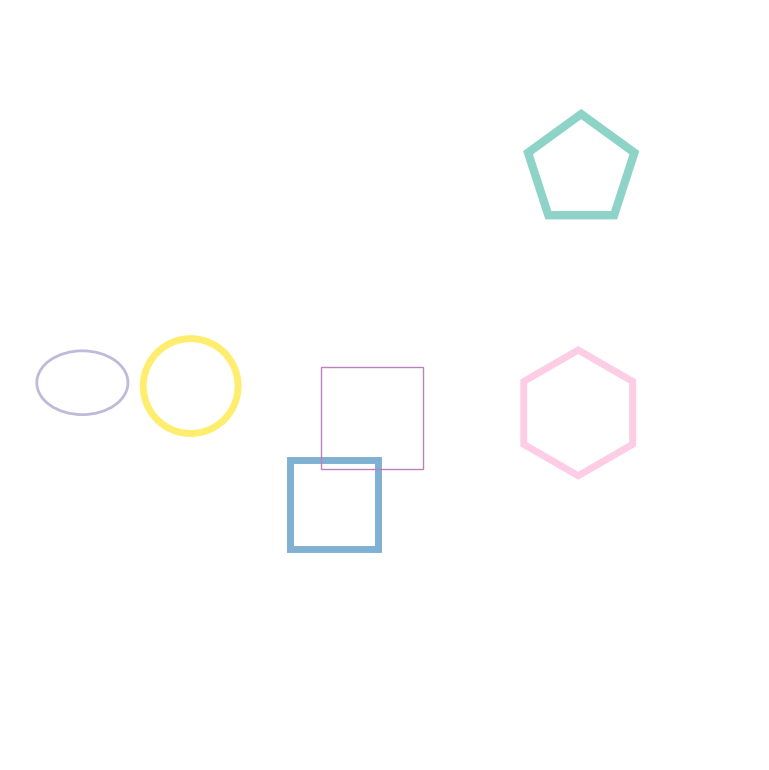[{"shape": "pentagon", "thickness": 3, "radius": 0.36, "center": [0.755, 0.779]}, {"shape": "oval", "thickness": 1, "radius": 0.3, "center": [0.107, 0.503]}, {"shape": "square", "thickness": 2.5, "radius": 0.29, "center": [0.434, 0.345]}, {"shape": "hexagon", "thickness": 2.5, "radius": 0.41, "center": [0.751, 0.464]}, {"shape": "square", "thickness": 0.5, "radius": 0.33, "center": [0.483, 0.457]}, {"shape": "circle", "thickness": 2.5, "radius": 0.31, "center": [0.248, 0.499]}]